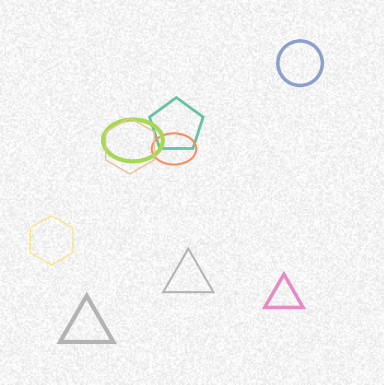[{"shape": "pentagon", "thickness": 2, "radius": 0.37, "center": [0.458, 0.673]}, {"shape": "oval", "thickness": 1.5, "radius": 0.29, "center": [0.452, 0.613]}, {"shape": "circle", "thickness": 2.5, "radius": 0.29, "center": [0.779, 0.836]}, {"shape": "triangle", "thickness": 2.5, "radius": 0.29, "center": [0.737, 0.23]}, {"shape": "oval", "thickness": 3, "radius": 0.39, "center": [0.345, 0.635]}, {"shape": "hexagon", "thickness": 0.5, "radius": 0.32, "center": [0.134, 0.376]}, {"shape": "hexagon", "thickness": 1, "radius": 0.36, "center": [0.337, 0.621]}, {"shape": "triangle", "thickness": 3, "radius": 0.4, "center": [0.225, 0.152]}, {"shape": "triangle", "thickness": 1.5, "radius": 0.38, "center": [0.489, 0.279]}]